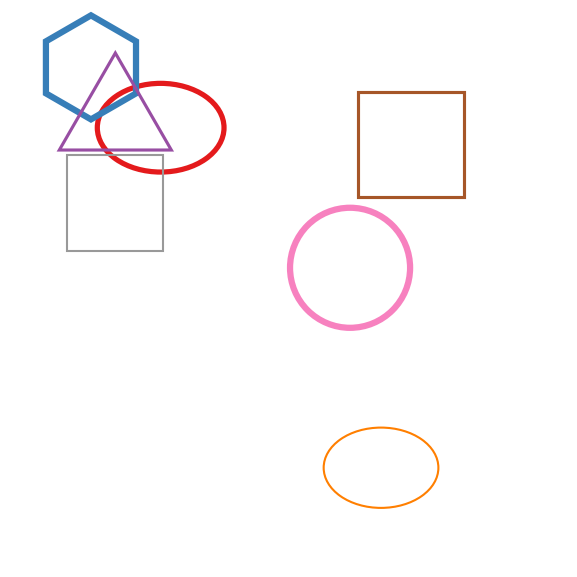[{"shape": "oval", "thickness": 2.5, "radius": 0.55, "center": [0.278, 0.778]}, {"shape": "hexagon", "thickness": 3, "radius": 0.45, "center": [0.158, 0.882]}, {"shape": "triangle", "thickness": 1.5, "radius": 0.56, "center": [0.2, 0.795]}, {"shape": "oval", "thickness": 1, "radius": 0.5, "center": [0.66, 0.189]}, {"shape": "square", "thickness": 1.5, "radius": 0.46, "center": [0.711, 0.749]}, {"shape": "circle", "thickness": 3, "radius": 0.52, "center": [0.606, 0.535]}, {"shape": "square", "thickness": 1, "radius": 0.42, "center": [0.199, 0.647]}]